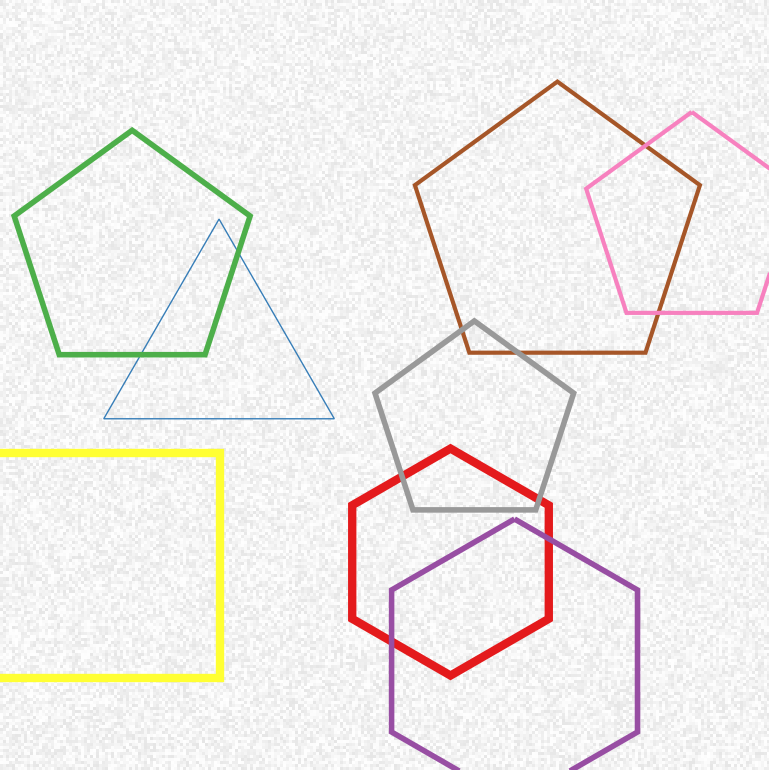[{"shape": "hexagon", "thickness": 3, "radius": 0.74, "center": [0.585, 0.27]}, {"shape": "triangle", "thickness": 0.5, "radius": 0.86, "center": [0.284, 0.543]}, {"shape": "pentagon", "thickness": 2, "radius": 0.81, "center": [0.172, 0.67]}, {"shape": "hexagon", "thickness": 2, "radius": 0.92, "center": [0.668, 0.142]}, {"shape": "square", "thickness": 3, "radius": 0.73, "center": [0.139, 0.266]}, {"shape": "pentagon", "thickness": 1.5, "radius": 0.97, "center": [0.724, 0.699]}, {"shape": "pentagon", "thickness": 1.5, "radius": 0.72, "center": [0.898, 0.71]}, {"shape": "pentagon", "thickness": 2, "radius": 0.68, "center": [0.616, 0.448]}]